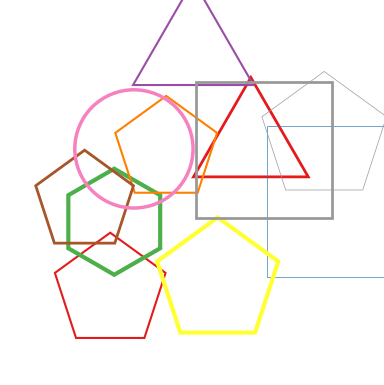[{"shape": "pentagon", "thickness": 1.5, "radius": 0.76, "center": [0.286, 0.244]}, {"shape": "triangle", "thickness": 2, "radius": 0.86, "center": [0.652, 0.627]}, {"shape": "square", "thickness": 0.5, "radius": 0.98, "center": [0.89, 0.476]}, {"shape": "hexagon", "thickness": 3, "radius": 0.69, "center": [0.297, 0.424]}, {"shape": "triangle", "thickness": 1.5, "radius": 0.9, "center": [0.502, 0.869]}, {"shape": "pentagon", "thickness": 1.5, "radius": 0.7, "center": [0.432, 0.612]}, {"shape": "pentagon", "thickness": 3, "radius": 0.83, "center": [0.565, 0.27]}, {"shape": "pentagon", "thickness": 2, "radius": 0.67, "center": [0.22, 0.476]}, {"shape": "circle", "thickness": 2.5, "radius": 0.77, "center": [0.348, 0.613]}, {"shape": "pentagon", "thickness": 0.5, "radius": 0.85, "center": [0.842, 0.644]}, {"shape": "square", "thickness": 2, "radius": 0.88, "center": [0.685, 0.611]}]